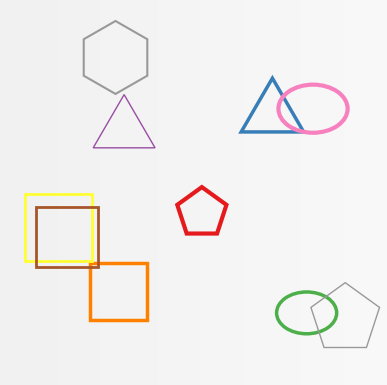[{"shape": "pentagon", "thickness": 3, "radius": 0.33, "center": [0.521, 0.447]}, {"shape": "triangle", "thickness": 2.5, "radius": 0.47, "center": [0.703, 0.704]}, {"shape": "oval", "thickness": 2.5, "radius": 0.39, "center": [0.791, 0.187]}, {"shape": "triangle", "thickness": 1, "radius": 0.46, "center": [0.32, 0.662]}, {"shape": "square", "thickness": 2.5, "radius": 0.37, "center": [0.306, 0.243]}, {"shape": "square", "thickness": 2, "radius": 0.43, "center": [0.151, 0.409]}, {"shape": "square", "thickness": 2, "radius": 0.39, "center": [0.173, 0.385]}, {"shape": "oval", "thickness": 3, "radius": 0.45, "center": [0.808, 0.718]}, {"shape": "hexagon", "thickness": 1.5, "radius": 0.47, "center": [0.298, 0.851]}, {"shape": "pentagon", "thickness": 1, "radius": 0.47, "center": [0.891, 0.173]}]